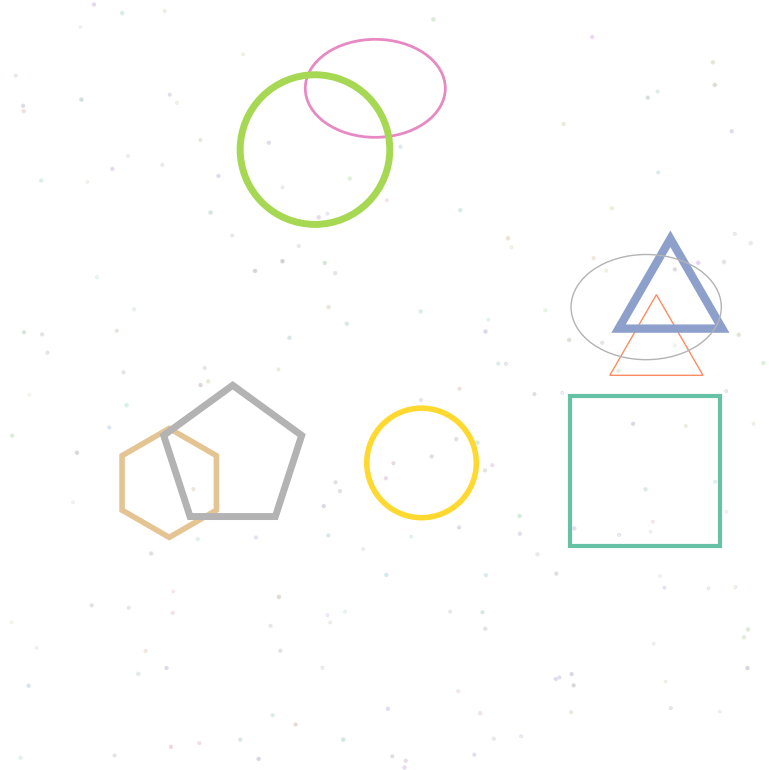[{"shape": "square", "thickness": 1.5, "radius": 0.49, "center": [0.838, 0.388]}, {"shape": "triangle", "thickness": 0.5, "radius": 0.35, "center": [0.852, 0.547]}, {"shape": "triangle", "thickness": 3, "radius": 0.39, "center": [0.871, 0.612]}, {"shape": "oval", "thickness": 1, "radius": 0.45, "center": [0.487, 0.885]}, {"shape": "circle", "thickness": 2.5, "radius": 0.49, "center": [0.409, 0.806]}, {"shape": "circle", "thickness": 2, "radius": 0.36, "center": [0.547, 0.399]}, {"shape": "hexagon", "thickness": 2, "radius": 0.35, "center": [0.22, 0.373]}, {"shape": "pentagon", "thickness": 2.5, "radius": 0.47, "center": [0.302, 0.405]}, {"shape": "oval", "thickness": 0.5, "radius": 0.49, "center": [0.839, 0.601]}]